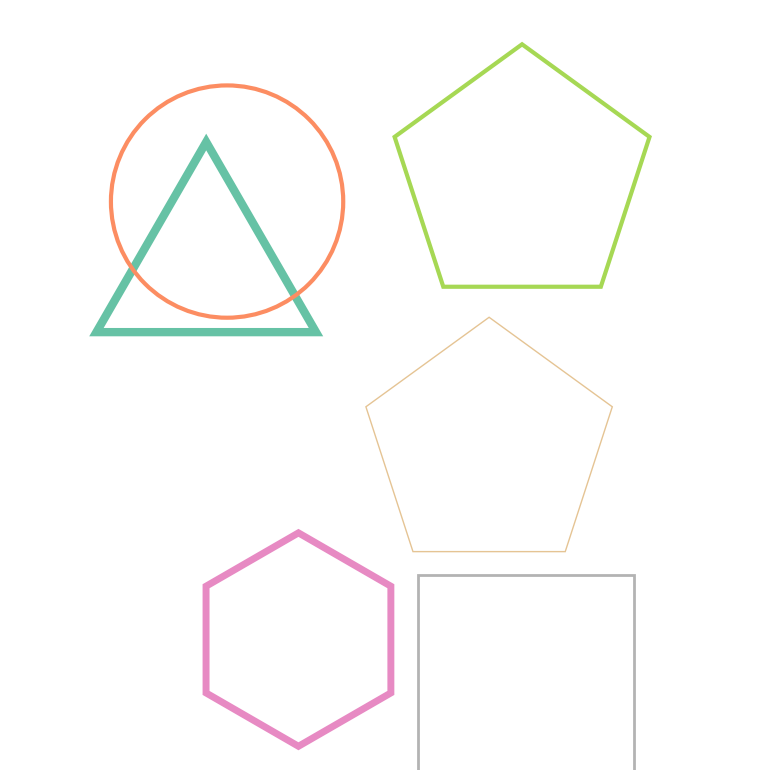[{"shape": "triangle", "thickness": 3, "radius": 0.82, "center": [0.268, 0.651]}, {"shape": "circle", "thickness": 1.5, "radius": 0.75, "center": [0.295, 0.738]}, {"shape": "hexagon", "thickness": 2.5, "radius": 0.69, "center": [0.388, 0.169]}, {"shape": "pentagon", "thickness": 1.5, "radius": 0.87, "center": [0.678, 0.768]}, {"shape": "pentagon", "thickness": 0.5, "radius": 0.84, "center": [0.635, 0.42]}, {"shape": "square", "thickness": 1, "radius": 0.7, "center": [0.683, 0.113]}]